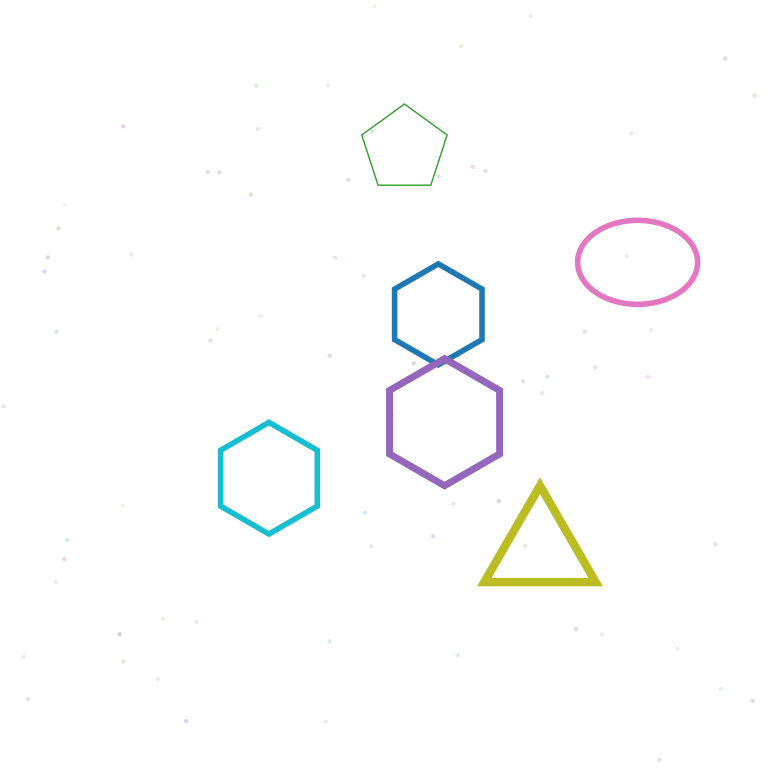[{"shape": "hexagon", "thickness": 2, "radius": 0.33, "center": [0.569, 0.592]}, {"shape": "pentagon", "thickness": 0.5, "radius": 0.29, "center": [0.525, 0.807]}, {"shape": "hexagon", "thickness": 2.5, "radius": 0.41, "center": [0.577, 0.452]}, {"shape": "oval", "thickness": 2, "radius": 0.39, "center": [0.828, 0.659]}, {"shape": "triangle", "thickness": 3, "radius": 0.42, "center": [0.701, 0.286]}, {"shape": "hexagon", "thickness": 2, "radius": 0.36, "center": [0.349, 0.379]}]